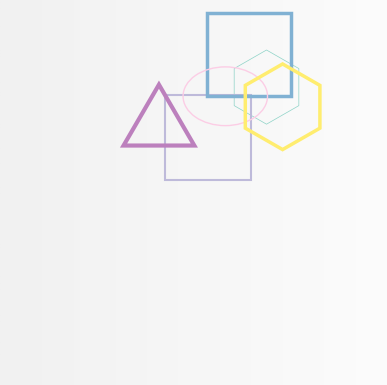[{"shape": "hexagon", "thickness": 0.5, "radius": 0.48, "center": [0.688, 0.774]}, {"shape": "square", "thickness": 1.5, "radius": 0.55, "center": [0.537, 0.643]}, {"shape": "square", "thickness": 2.5, "radius": 0.54, "center": [0.643, 0.858]}, {"shape": "oval", "thickness": 1, "radius": 0.54, "center": [0.581, 0.75]}, {"shape": "triangle", "thickness": 3, "radius": 0.53, "center": [0.41, 0.675]}, {"shape": "hexagon", "thickness": 2.5, "radius": 0.56, "center": [0.729, 0.723]}]